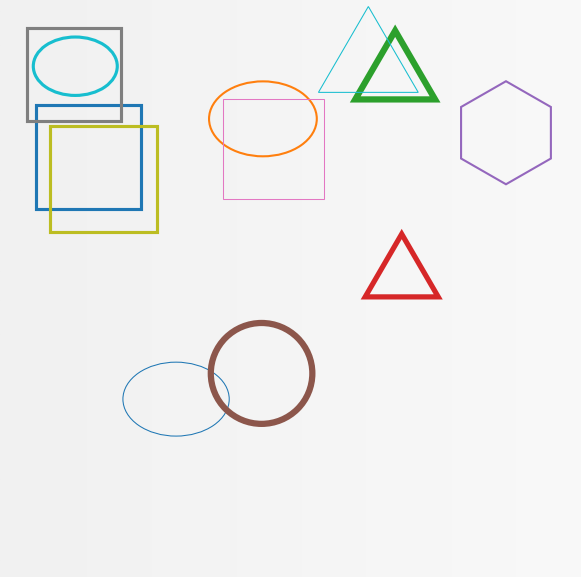[{"shape": "square", "thickness": 1.5, "radius": 0.45, "center": [0.153, 0.727]}, {"shape": "oval", "thickness": 0.5, "radius": 0.46, "center": [0.303, 0.308]}, {"shape": "oval", "thickness": 1, "radius": 0.46, "center": [0.452, 0.793]}, {"shape": "triangle", "thickness": 3, "radius": 0.4, "center": [0.68, 0.867]}, {"shape": "triangle", "thickness": 2.5, "radius": 0.36, "center": [0.691, 0.521]}, {"shape": "hexagon", "thickness": 1, "radius": 0.45, "center": [0.871, 0.769]}, {"shape": "circle", "thickness": 3, "radius": 0.44, "center": [0.45, 0.353]}, {"shape": "square", "thickness": 0.5, "radius": 0.43, "center": [0.471, 0.741]}, {"shape": "square", "thickness": 1.5, "radius": 0.41, "center": [0.127, 0.87]}, {"shape": "square", "thickness": 1.5, "radius": 0.46, "center": [0.178, 0.69]}, {"shape": "oval", "thickness": 1.5, "radius": 0.36, "center": [0.13, 0.884]}, {"shape": "triangle", "thickness": 0.5, "radius": 0.5, "center": [0.634, 0.889]}]